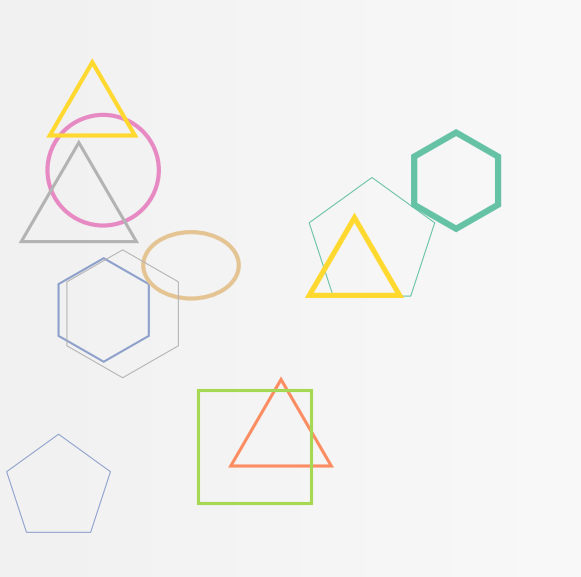[{"shape": "pentagon", "thickness": 0.5, "radius": 0.57, "center": [0.64, 0.578]}, {"shape": "hexagon", "thickness": 3, "radius": 0.42, "center": [0.785, 0.686]}, {"shape": "triangle", "thickness": 1.5, "radius": 0.5, "center": [0.484, 0.242]}, {"shape": "hexagon", "thickness": 1, "radius": 0.45, "center": [0.178, 0.462]}, {"shape": "pentagon", "thickness": 0.5, "radius": 0.47, "center": [0.101, 0.153]}, {"shape": "circle", "thickness": 2, "radius": 0.48, "center": [0.177, 0.704]}, {"shape": "square", "thickness": 1.5, "radius": 0.49, "center": [0.438, 0.226]}, {"shape": "triangle", "thickness": 2, "radius": 0.42, "center": [0.159, 0.807]}, {"shape": "triangle", "thickness": 2.5, "radius": 0.45, "center": [0.61, 0.532]}, {"shape": "oval", "thickness": 2, "radius": 0.41, "center": [0.329, 0.54]}, {"shape": "triangle", "thickness": 1.5, "radius": 0.57, "center": [0.136, 0.638]}, {"shape": "hexagon", "thickness": 0.5, "radius": 0.55, "center": [0.211, 0.456]}]